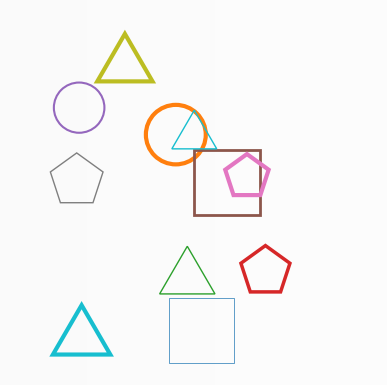[{"shape": "square", "thickness": 0.5, "radius": 0.42, "center": [0.521, 0.142]}, {"shape": "circle", "thickness": 3, "radius": 0.39, "center": [0.454, 0.65]}, {"shape": "triangle", "thickness": 1, "radius": 0.41, "center": [0.483, 0.278]}, {"shape": "pentagon", "thickness": 2.5, "radius": 0.33, "center": [0.685, 0.296]}, {"shape": "circle", "thickness": 1.5, "radius": 0.33, "center": [0.204, 0.72]}, {"shape": "square", "thickness": 2, "radius": 0.42, "center": [0.587, 0.526]}, {"shape": "pentagon", "thickness": 3, "radius": 0.29, "center": [0.637, 0.541]}, {"shape": "pentagon", "thickness": 1, "radius": 0.36, "center": [0.198, 0.531]}, {"shape": "triangle", "thickness": 3, "radius": 0.41, "center": [0.322, 0.83]}, {"shape": "triangle", "thickness": 1, "radius": 0.33, "center": [0.501, 0.647]}, {"shape": "triangle", "thickness": 3, "radius": 0.43, "center": [0.211, 0.122]}]